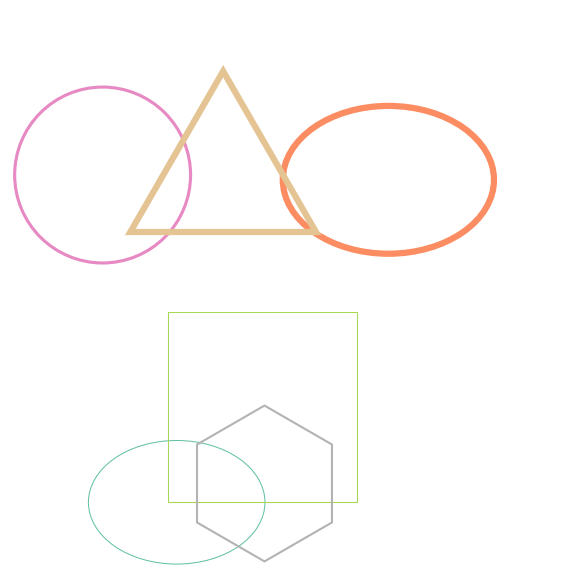[{"shape": "oval", "thickness": 0.5, "radius": 0.76, "center": [0.306, 0.129]}, {"shape": "oval", "thickness": 3, "radius": 0.91, "center": [0.673, 0.688]}, {"shape": "circle", "thickness": 1.5, "radius": 0.76, "center": [0.178, 0.696]}, {"shape": "square", "thickness": 0.5, "radius": 0.82, "center": [0.455, 0.294]}, {"shape": "triangle", "thickness": 3, "radius": 0.93, "center": [0.386, 0.69]}, {"shape": "hexagon", "thickness": 1, "radius": 0.67, "center": [0.458, 0.162]}]